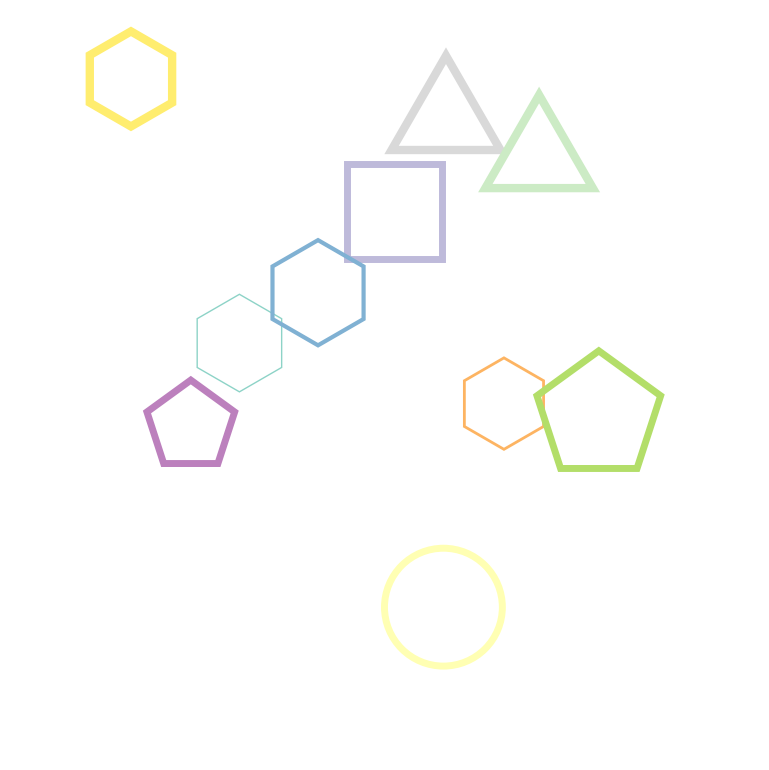[{"shape": "hexagon", "thickness": 0.5, "radius": 0.32, "center": [0.311, 0.554]}, {"shape": "circle", "thickness": 2.5, "radius": 0.38, "center": [0.576, 0.211]}, {"shape": "square", "thickness": 2.5, "radius": 0.31, "center": [0.513, 0.725]}, {"shape": "hexagon", "thickness": 1.5, "radius": 0.34, "center": [0.413, 0.62]}, {"shape": "hexagon", "thickness": 1, "radius": 0.3, "center": [0.655, 0.476]}, {"shape": "pentagon", "thickness": 2.5, "radius": 0.42, "center": [0.778, 0.46]}, {"shape": "triangle", "thickness": 3, "radius": 0.41, "center": [0.579, 0.846]}, {"shape": "pentagon", "thickness": 2.5, "radius": 0.3, "center": [0.248, 0.446]}, {"shape": "triangle", "thickness": 3, "radius": 0.4, "center": [0.7, 0.796]}, {"shape": "hexagon", "thickness": 3, "radius": 0.31, "center": [0.17, 0.898]}]